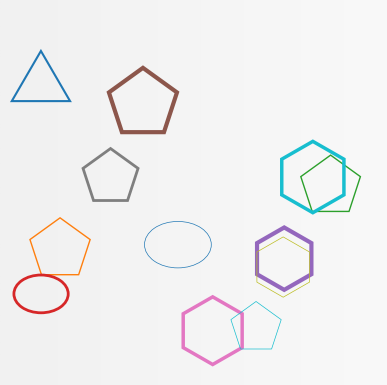[{"shape": "triangle", "thickness": 1.5, "radius": 0.43, "center": [0.106, 0.781]}, {"shape": "oval", "thickness": 0.5, "radius": 0.43, "center": [0.459, 0.365]}, {"shape": "pentagon", "thickness": 1, "radius": 0.41, "center": [0.155, 0.353]}, {"shape": "pentagon", "thickness": 1, "radius": 0.4, "center": [0.853, 0.516]}, {"shape": "oval", "thickness": 2, "radius": 0.35, "center": [0.106, 0.237]}, {"shape": "hexagon", "thickness": 3, "radius": 0.41, "center": [0.733, 0.328]}, {"shape": "pentagon", "thickness": 3, "radius": 0.46, "center": [0.369, 0.731]}, {"shape": "hexagon", "thickness": 2.5, "radius": 0.44, "center": [0.549, 0.141]}, {"shape": "pentagon", "thickness": 2, "radius": 0.37, "center": [0.285, 0.54]}, {"shape": "hexagon", "thickness": 0.5, "radius": 0.39, "center": [0.731, 0.306]}, {"shape": "pentagon", "thickness": 0.5, "radius": 0.34, "center": [0.661, 0.149]}, {"shape": "hexagon", "thickness": 2.5, "radius": 0.46, "center": [0.807, 0.54]}]